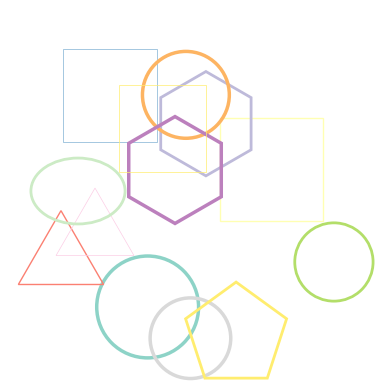[{"shape": "circle", "thickness": 2.5, "radius": 0.66, "center": [0.384, 0.203]}, {"shape": "square", "thickness": 1, "radius": 0.67, "center": [0.706, 0.56]}, {"shape": "hexagon", "thickness": 2, "radius": 0.68, "center": [0.535, 0.679]}, {"shape": "triangle", "thickness": 1, "radius": 0.64, "center": [0.158, 0.325]}, {"shape": "square", "thickness": 0.5, "radius": 0.6, "center": [0.286, 0.752]}, {"shape": "circle", "thickness": 2.5, "radius": 0.56, "center": [0.483, 0.754]}, {"shape": "circle", "thickness": 2, "radius": 0.51, "center": [0.867, 0.319]}, {"shape": "triangle", "thickness": 0.5, "radius": 0.58, "center": [0.247, 0.395]}, {"shape": "circle", "thickness": 2.5, "radius": 0.52, "center": [0.495, 0.122]}, {"shape": "hexagon", "thickness": 2.5, "radius": 0.69, "center": [0.455, 0.558]}, {"shape": "oval", "thickness": 2, "radius": 0.61, "center": [0.203, 0.504]}, {"shape": "pentagon", "thickness": 2, "radius": 0.69, "center": [0.613, 0.129]}, {"shape": "square", "thickness": 0.5, "radius": 0.57, "center": [0.421, 0.667]}]